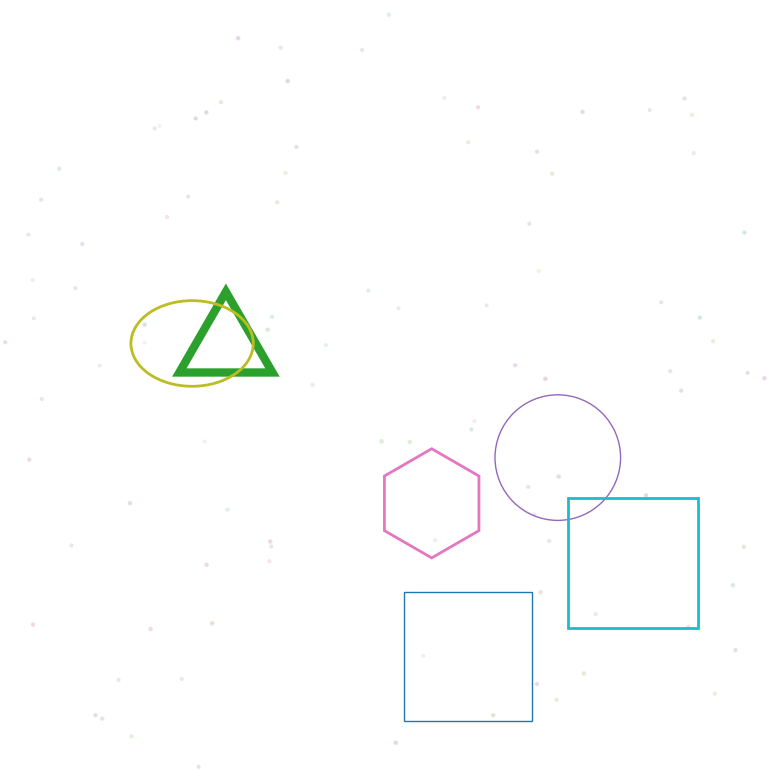[{"shape": "square", "thickness": 0.5, "radius": 0.42, "center": [0.608, 0.148]}, {"shape": "triangle", "thickness": 3, "radius": 0.35, "center": [0.293, 0.551]}, {"shape": "circle", "thickness": 0.5, "radius": 0.41, "center": [0.724, 0.406]}, {"shape": "hexagon", "thickness": 1, "radius": 0.35, "center": [0.561, 0.346]}, {"shape": "oval", "thickness": 1, "radius": 0.4, "center": [0.249, 0.554]}, {"shape": "square", "thickness": 1, "radius": 0.42, "center": [0.822, 0.269]}]